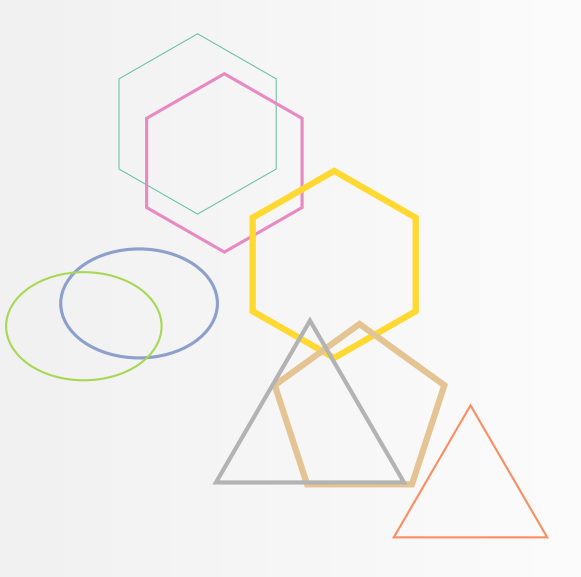[{"shape": "hexagon", "thickness": 0.5, "radius": 0.78, "center": [0.34, 0.785]}, {"shape": "triangle", "thickness": 1, "radius": 0.76, "center": [0.809, 0.145]}, {"shape": "oval", "thickness": 1.5, "radius": 0.67, "center": [0.239, 0.474]}, {"shape": "hexagon", "thickness": 1.5, "radius": 0.77, "center": [0.386, 0.717]}, {"shape": "oval", "thickness": 1, "radius": 0.67, "center": [0.144, 0.434]}, {"shape": "hexagon", "thickness": 3, "radius": 0.81, "center": [0.575, 0.541]}, {"shape": "pentagon", "thickness": 3, "radius": 0.77, "center": [0.619, 0.285]}, {"shape": "triangle", "thickness": 2, "radius": 0.93, "center": [0.533, 0.257]}]